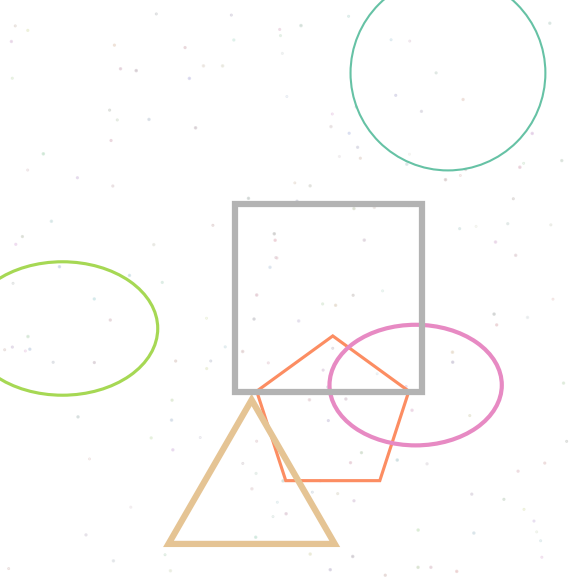[{"shape": "circle", "thickness": 1, "radius": 0.84, "center": [0.776, 0.873]}, {"shape": "pentagon", "thickness": 1.5, "radius": 0.69, "center": [0.576, 0.279]}, {"shape": "oval", "thickness": 2, "radius": 0.75, "center": [0.72, 0.332]}, {"shape": "oval", "thickness": 1.5, "radius": 0.83, "center": [0.108, 0.43]}, {"shape": "triangle", "thickness": 3, "radius": 0.83, "center": [0.436, 0.14]}, {"shape": "square", "thickness": 3, "radius": 0.81, "center": [0.569, 0.483]}]